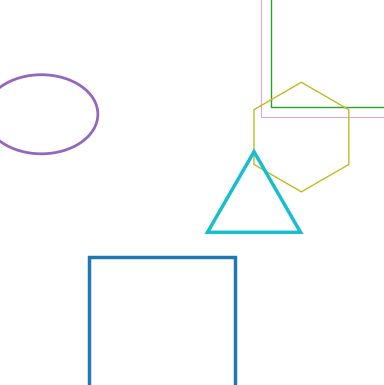[{"shape": "square", "thickness": 2.5, "radius": 0.95, "center": [0.42, 0.142]}, {"shape": "square", "thickness": 1, "radius": 0.89, "center": [0.882, 0.899]}, {"shape": "oval", "thickness": 2, "radius": 0.73, "center": [0.107, 0.703]}, {"shape": "square", "thickness": 0.5, "radius": 0.86, "center": [0.85, 0.869]}, {"shape": "hexagon", "thickness": 1, "radius": 0.71, "center": [0.783, 0.644]}, {"shape": "triangle", "thickness": 2.5, "radius": 0.7, "center": [0.66, 0.466]}]